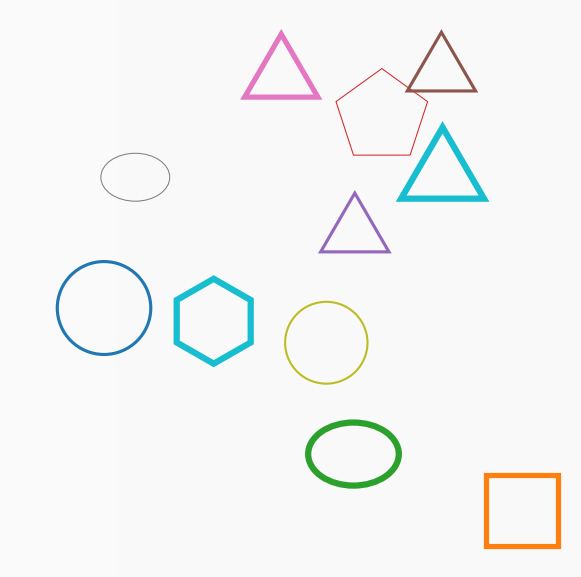[{"shape": "circle", "thickness": 1.5, "radius": 0.4, "center": [0.179, 0.466]}, {"shape": "square", "thickness": 2.5, "radius": 0.31, "center": [0.898, 0.115]}, {"shape": "oval", "thickness": 3, "radius": 0.39, "center": [0.608, 0.213]}, {"shape": "pentagon", "thickness": 0.5, "radius": 0.41, "center": [0.657, 0.798]}, {"shape": "triangle", "thickness": 1.5, "radius": 0.34, "center": [0.61, 0.597]}, {"shape": "triangle", "thickness": 1.5, "radius": 0.34, "center": [0.759, 0.876]}, {"shape": "triangle", "thickness": 2.5, "radius": 0.36, "center": [0.484, 0.867]}, {"shape": "oval", "thickness": 0.5, "radius": 0.3, "center": [0.233, 0.692]}, {"shape": "circle", "thickness": 1, "radius": 0.35, "center": [0.561, 0.406]}, {"shape": "triangle", "thickness": 3, "radius": 0.41, "center": [0.761, 0.696]}, {"shape": "hexagon", "thickness": 3, "radius": 0.37, "center": [0.368, 0.443]}]